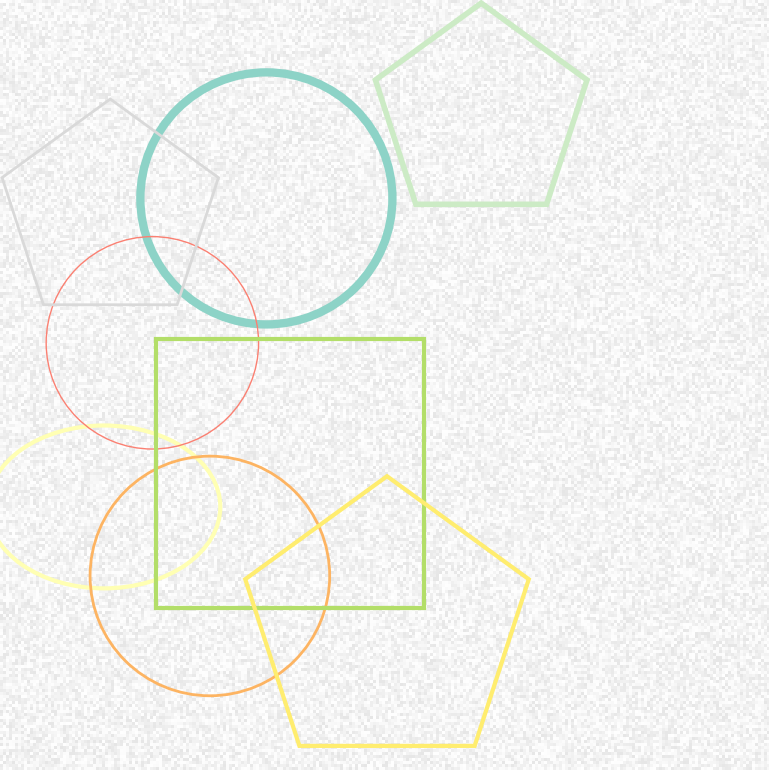[{"shape": "circle", "thickness": 3, "radius": 0.82, "center": [0.346, 0.742]}, {"shape": "oval", "thickness": 1.5, "radius": 0.76, "center": [0.135, 0.342]}, {"shape": "circle", "thickness": 0.5, "radius": 0.69, "center": [0.198, 0.555]}, {"shape": "circle", "thickness": 1, "radius": 0.78, "center": [0.273, 0.252]}, {"shape": "square", "thickness": 1.5, "radius": 0.87, "center": [0.377, 0.385]}, {"shape": "pentagon", "thickness": 1, "radius": 0.74, "center": [0.143, 0.724]}, {"shape": "pentagon", "thickness": 2, "radius": 0.72, "center": [0.625, 0.852]}, {"shape": "pentagon", "thickness": 1.5, "radius": 0.97, "center": [0.503, 0.188]}]